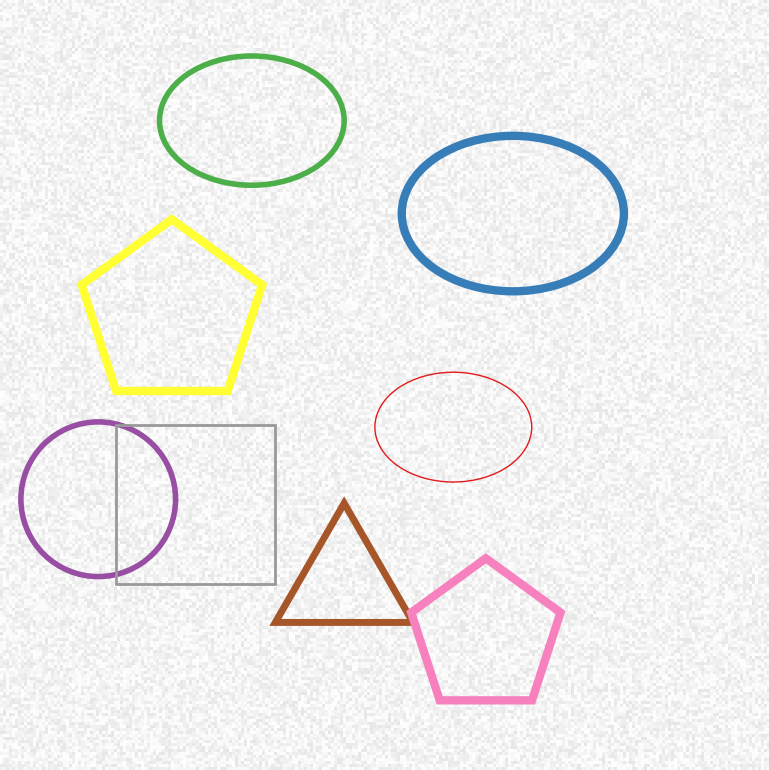[{"shape": "oval", "thickness": 0.5, "radius": 0.51, "center": [0.589, 0.445]}, {"shape": "oval", "thickness": 3, "radius": 0.72, "center": [0.666, 0.723]}, {"shape": "oval", "thickness": 2, "radius": 0.6, "center": [0.327, 0.843]}, {"shape": "circle", "thickness": 2, "radius": 0.5, "center": [0.128, 0.352]}, {"shape": "pentagon", "thickness": 3, "radius": 0.62, "center": [0.223, 0.592]}, {"shape": "triangle", "thickness": 2.5, "radius": 0.52, "center": [0.447, 0.243]}, {"shape": "pentagon", "thickness": 3, "radius": 0.51, "center": [0.631, 0.173]}, {"shape": "square", "thickness": 1, "radius": 0.52, "center": [0.254, 0.345]}]